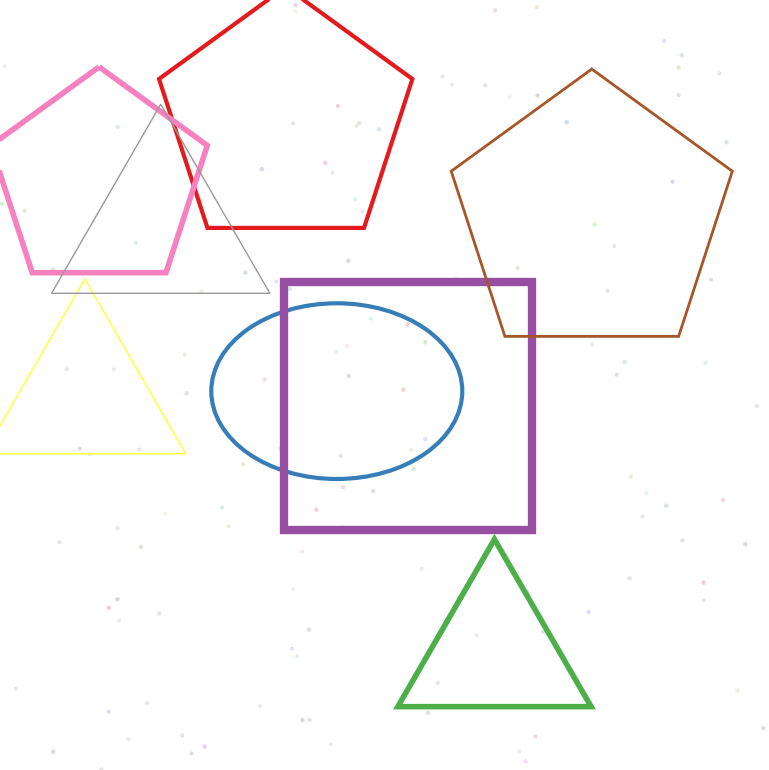[{"shape": "pentagon", "thickness": 1.5, "radius": 0.86, "center": [0.371, 0.844]}, {"shape": "oval", "thickness": 1.5, "radius": 0.81, "center": [0.437, 0.492]}, {"shape": "triangle", "thickness": 2, "radius": 0.72, "center": [0.642, 0.155]}, {"shape": "square", "thickness": 3, "radius": 0.81, "center": [0.53, 0.473]}, {"shape": "triangle", "thickness": 0.5, "radius": 0.76, "center": [0.11, 0.486]}, {"shape": "pentagon", "thickness": 1, "radius": 0.96, "center": [0.769, 0.718]}, {"shape": "pentagon", "thickness": 2, "radius": 0.74, "center": [0.129, 0.765]}, {"shape": "triangle", "thickness": 0.5, "radius": 0.82, "center": [0.209, 0.701]}]